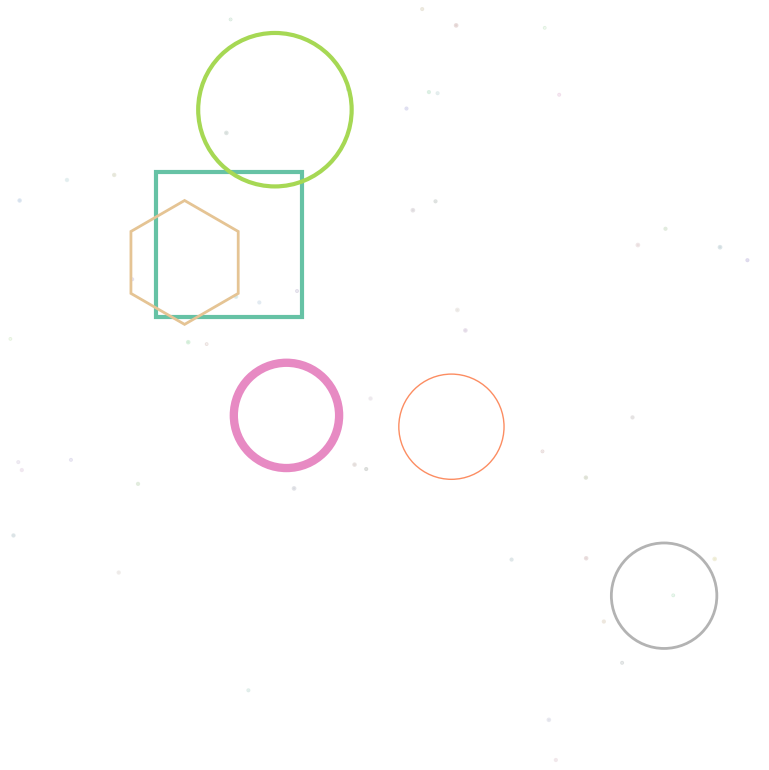[{"shape": "square", "thickness": 1.5, "radius": 0.47, "center": [0.297, 0.682]}, {"shape": "circle", "thickness": 0.5, "radius": 0.34, "center": [0.586, 0.446]}, {"shape": "circle", "thickness": 3, "radius": 0.34, "center": [0.372, 0.461]}, {"shape": "circle", "thickness": 1.5, "radius": 0.5, "center": [0.357, 0.858]}, {"shape": "hexagon", "thickness": 1, "radius": 0.4, "center": [0.24, 0.659]}, {"shape": "circle", "thickness": 1, "radius": 0.34, "center": [0.862, 0.226]}]